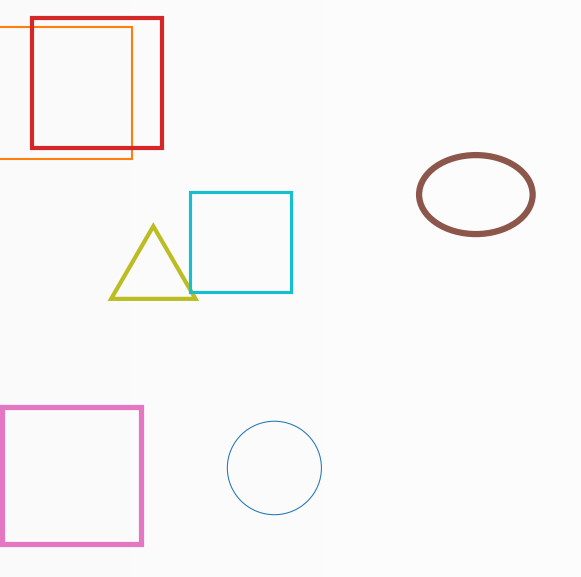[{"shape": "circle", "thickness": 0.5, "radius": 0.4, "center": [0.472, 0.189]}, {"shape": "square", "thickness": 1, "radius": 0.57, "center": [0.113, 0.838]}, {"shape": "square", "thickness": 2, "radius": 0.56, "center": [0.167, 0.855]}, {"shape": "oval", "thickness": 3, "radius": 0.49, "center": [0.819, 0.662]}, {"shape": "square", "thickness": 2.5, "radius": 0.6, "center": [0.124, 0.176]}, {"shape": "triangle", "thickness": 2, "radius": 0.42, "center": [0.264, 0.524]}, {"shape": "square", "thickness": 1.5, "radius": 0.43, "center": [0.414, 0.581]}]